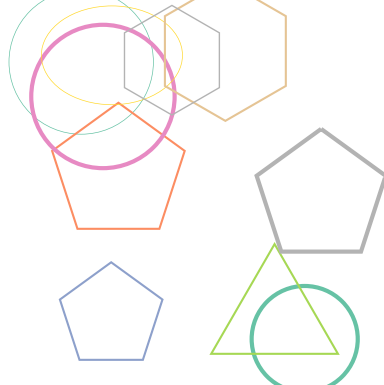[{"shape": "circle", "thickness": 3, "radius": 0.69, "center": [0.791, 0.119]}, {"shape": "circle", "thickness": 0.5, "radius": 0.94, "center": [0.211, 0.839]}, {"shape": "pentagon", "thickness": 1.5, "radius": 0.9, "center": [0.308, 0.552]}, {"shape": "pentagon", "thickness": 1.5, "radius": 0.7, "center": [0.289, 0.179]}, {"shape": "circle", "thickness": 3, "radius": 0.93, "center": [0.267, 0.749]}, {"shape": "triangle", "thickness": 1.5, "radius": 0.95, "center": [0.713, 0.176]}, {"shape": "oval", "thickness": 0.5, "radius": 0.92, "center": [0.291, 0.856]}, {"shape": "hexagon", "thickness": 1.5, "radius": 0.91, "center": [0.585, 0.867]}, {"shape": "pentagon", "thickness": 3, "radius": 0.88, "center": [0.834, 0.489]}, {"shape": "hexagon", "thickness": 1, "radius": 0.71, "center": [0.447, 0.844]}]